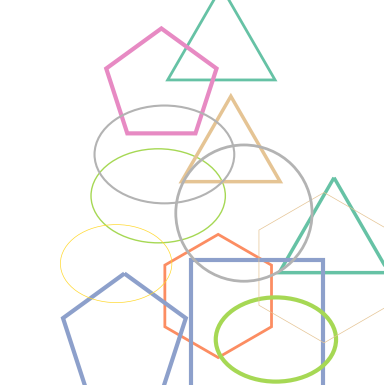[{"shape": "triangle", "thickness": 2.5, "radius": 0.82, "center": [0.868, 0.374]}, {"shape": "triangle", "thickness": 2, "radius": 0.81, "center": [0.575, 0.873]}, {"shape": "hexagon", "thickness": 2, "radius": 0.8, "center": [0.567, 0.231]}, {"shape": "square", "thickness": 3, "radius": 0.85, "center": [0.668, 0.153]}, {"shape": "pentagon", "thickness": 3, "radius": 0.84, "center": [0.323, 0.122]}, {"shape": "pentagon", "thickness": 3, "radius": 0.75, "center": [0.419, 0.775]}, {"shape": "oval", "thickness": 1, "radius": 0.87, "center": [0.411, 0.491]}, {"shape": "oval", "thickness": 3, "radius": 0.78, "center": [0.717, 0.118]}, {"shape": "oval", "thickness": 0.5, "radius": 0.72, "center": [0.302, 0.315]}, {"shape": "hexagon", "thickness": 0.5, "radius": 0.98, "center": [0.842, 0.305]}, {"shape": "triangle", "thickness": 2.5, "radius": 0.74, "center": [0.6, 0.602]}, {"shape": "circle", "thickness": 2, "radius": 0.88, "center": [0.634, 0.447]}, {"shape": "oval", "thickness": 1.5, "radius": 0.91, "center": [0.427, 0.599]}]